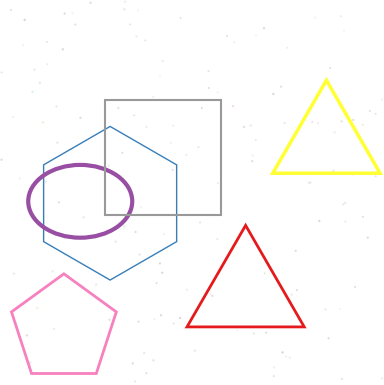[{"shape": "triangle", "thickness": 2, "radius": 0.88, "center": [0.638, 0.239]}, {"shape": "hexagon", "thickness": 1, "radius": 1.0, "center": [0.286, 0.472]}, {"shape": "oval", "thickness": 3, "radius": 0.68, "center": [0.208, 0.477]}, {"shape": "triangle", "thickness": 2.5, "radius": 0.8, "center": [0.848, 0.631]}, {"shape": "pentagon", "thickness": 2, "radius": 0.72, "center": [0.166, 0.146]}, {"shape": "square", "thickness": 1.5, "radius": 0.75, "center": [0.424, 0.59]}]